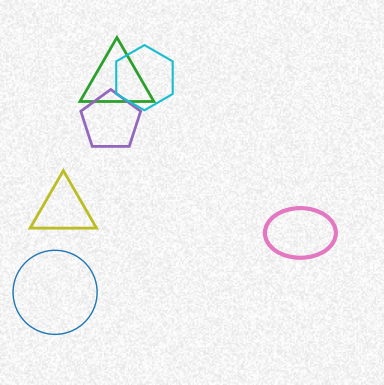[{"shape": "circle", "thickness": 1, "radius": 0.55, "center": [0.143, 0.241]}, {"shape": "triangle", "thickness": 2, "radius": 0.55, "center": [0.304, 0.792]}, {"shape": "pentagon", "thickness": 2, "radius": 0.41, "center": [0.288, 0.686]}, {"shape": "oval", "thickness": 3, "radius": 0.46, "center": [0.78, 0.395]}, {"shape": "triangle", "thickness": 2, "radius": 0.5, "center": [0.165, 0.457]}, {"shape": "hexagon", "thickness": 1.5, "radius": 0.42, "center": [0.375, 0.798]}]